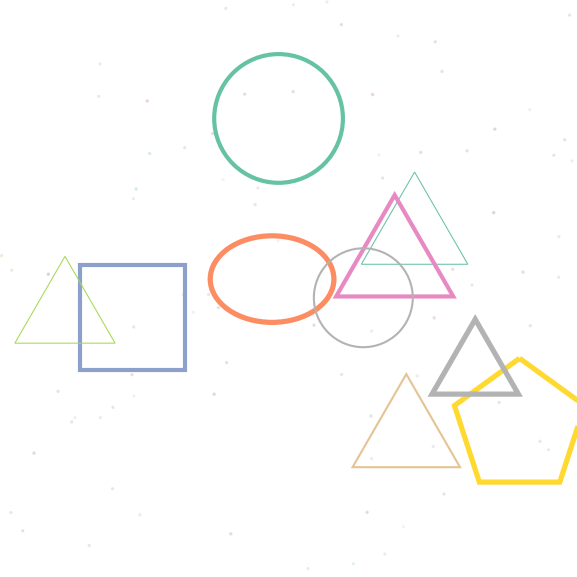[{"shape": "circle", "thickness": 2, "radius": 0.56, "center": [0.482, 0.794]}, {"shape": "triangle", "thickness": 0.5, "radius": 0.53, "center": [0.718, 0.595]}, {"shape": "oval", "thickness": 2.5, "radius": 0.54, "center": [0.471, 0.516]}, {"shape": "square", "thickness": 2, "radius": 0.45, "center": [0.23, 0.449]}, {"shape": "triangle", "thickness": 2, "radius": 0.59, "center": [0.683, 0.544]}, {"shape": "triangle", "thickness": 0.5, "radius": 0.5, "center": [0.112, 0.455]}, {"shape": "pentagon", "thickness": 2.5, "radius": 0.59, "center": [0.9, 0.26]}, {"shape": "triangle", "thickness": 1, "radius": 0.54, "center": [0.704, 0.244]}, {"shape": "triangle", "thickness": 2.5, "radius": 0.43, "center": [0.823, 0.36]}, {"shape": "circle", "thickness": 1, "radius": 0.43, "center": [0.629, 0.484]}]